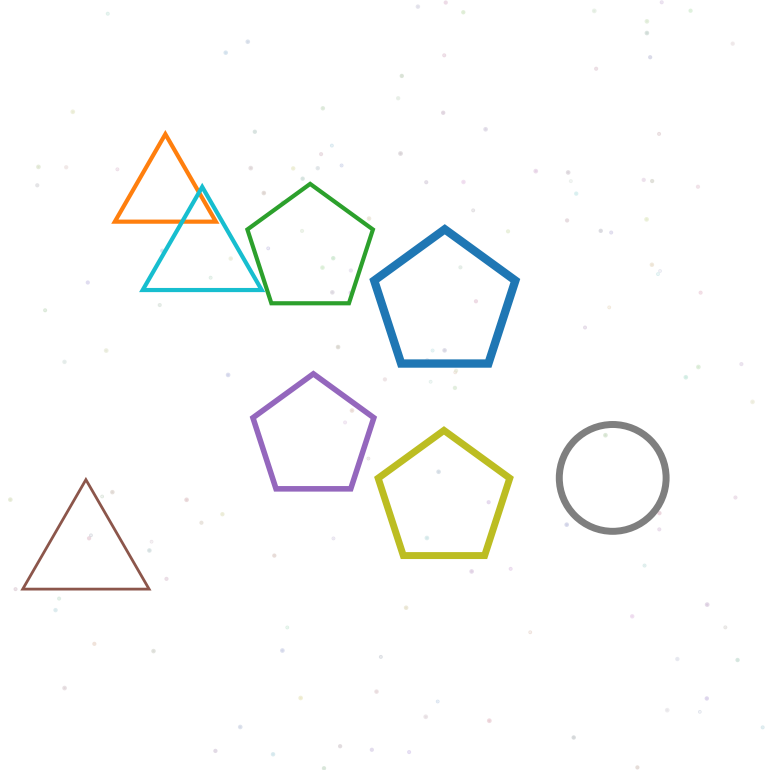[{"shape": "pentagon", "thickness": 3, "radius": 0.48, "center": [0.578, 0.606]}, {"shape": "triangle", "thickness": 1.5, "radius": 0.38, "center": [0.215, 0.75]}, {"shape": "pentagon", "thickness": 1.5, "radius": 0.43, "center": [0.403, 0.675]}, {"shape": "pentagon", "thickness": 2, "radius": 0.41, "center": [0.407, 0.432]}, {"shape": "triangle", "thickness": 1, "radius": 0.47, "center": [0.112, 0.282]}, {"shape": "circle", "thickness": 2.5, "radius": 0.35, "center": [0.796, 0.379]}, {"shape": "pentagon", "thickness": 2.5, "radius": 0.45, "center": [0.577, 0.351]}, {"shape": "triangle", "thickness": 1.5, "radius": 0.45, "center": [0.263, 0.668]}]